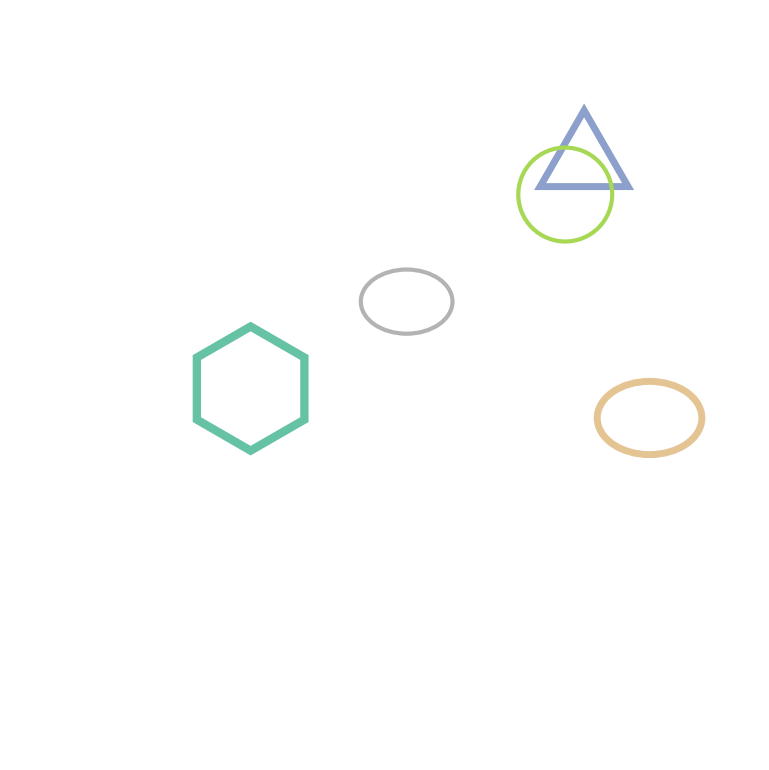[{"shape": "hexagon", "thickness": 3, "radius": 0.4, "center": [0.325, 0.495]}, {"shape": "triangle", "thickness": 2.5, "radius": 0.33, "center": [0.759, 0.791]}, {"shape": "circle", "thickness": 1.5, "radius": 0.3, "center": [0.734, 0.747]}, {"shape": "oval", "thickness": 2.5, "radius": 0.34, "center": [0.844, 0.457]}, {"shape": "oval", "thickness": 1.5, "radius": 0.3, "center": [0.528, 0.608]}]